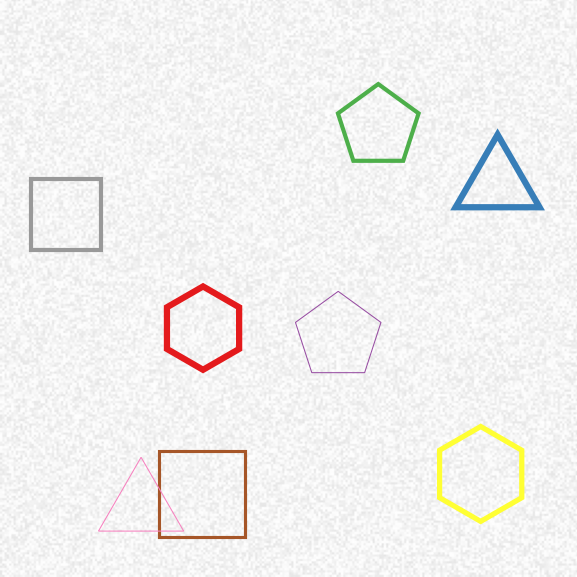[{"shape": "hexagon", "thickness": 3, "radius": 0.36, "center": [0.352, 0.431]}, {"shape": "triangle", "thickness": 3, "radius": 0.42, "center": [0.862, 0.682]}, {"shape": "pentagon", "thickness": 2, "radius": 0.37, "center": [0.655, 0.78]}, {"shape": "pentagon", "thickness": 0.5, "radius": 0.39, "center": [0.586, 0.417]}, {"shape": "hexagon", "thickness": 2.5, "radius": 0.41, "center": [0.832, 0.178]}, {"shape": "square", "thickness": 1.5, "radius": 0.37, "center": [0.35, 0.144]}, {"shape": "triangle", "thickness": 0.5, "radius": 0.43, "center": [0.244, 0.122]}, {"shape": "square", "thickness": 2, "radius": 0.3, "center": [0.114, 0.628]}]